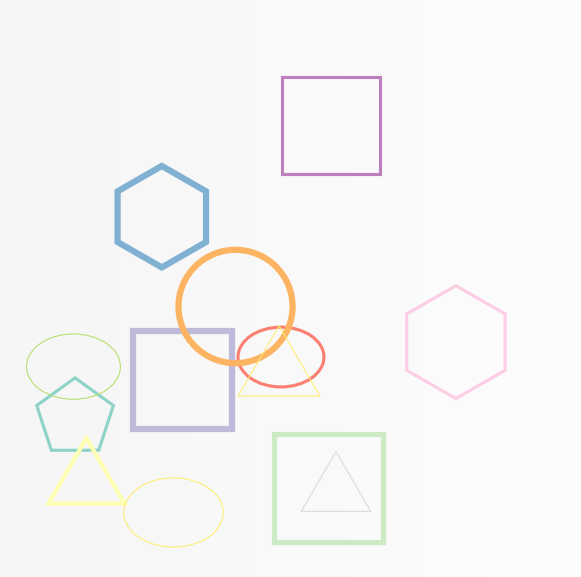[{"shape": "pentagon", "thickness": 1.5, "radius": 0.35, "center": [0.129, 0.276]}, {"shape": "triangle", "thickness": 2, "radius": 0.38, "center": [0.149, 0.165]}, {"shape": "square", "thickness": 3, "radius": 0.42, "center": [0.314, 0.342]}, {"shape": "oval", "thickness": 1.5, "radius": 0.37, "center": [0.483, 0.381]}, {"shape": "hexagon", "thickness": 3, "radius": 0.44, "center": [0.278, 0.624]}, {"shape": "circle", "thickness": 3, "radius": 0.49, "center": [0.405, 0.468]}, {"shape": "oval", "thickness": 0.5, "radius": 0.4, "center": [0.126, 0.364]}, {"shape": "hexagon", "thickness": 1.5, "radius": 0.49, "center": [0.784, 0.407]}, {"shape": "triangle", "thickness": 0.5, "radius": 0.35, "center": [0.578, 0.148]}, {"shape": "square", "thickness": 1.5, "radius": 0.42, "center": [0.57, 0.782]}, {"shape": "square", "thickness": 2.5, "radius": 0.47, "center": [0.565, 0.154]}, {"shape": "oval", "thickness": 0.5, "radius": 0.43, "center": [0.299, 0.112]}, {"shape": "triangle", "thickness": 0.5, "radius": 0.41, "center": [0.48, 0.354]}]